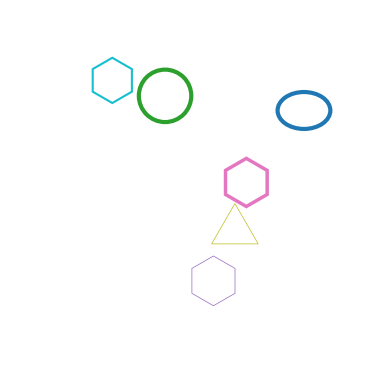[{"shape": "oval", "thickness": 3, "radius": 0.34, "center": [0.79, 0.713]}, {"shape": "circle", "thickness": 3, "radius": 0.34, "center": [0.429, 0.751]}, {"shape": "hexagon", "thickness": 0.5, "radius": 0.32, "center": [0.554, 0.27]}, {"shape": "hexagon", "thickness": 2.5, "radius": 0.31, "center": [0.64, 0.526]}, {"shape": "triangle", "thickness": 0.5, "radius": 0.35, "center": [0.61, 0.401]}, {"shape": "hexagon", "thickness": 1.5, "radius": 0.29, "center": [0.292, 0.791]}]